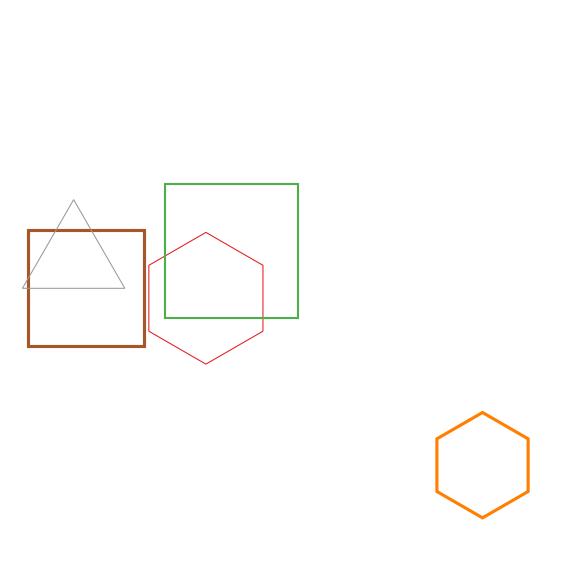[{"shape": "hexagon", "thickness": 0.5, "radius": 0.57, "center": [0.357, 0.483]}, {"shape": "square", "thickness": 1, "radius": 0.58, "center": [0.401, 0.565]}, {"shape": "hexagon", "thickness": 1.5, "radius": 0.46, "center": [0.836, 0.194]}, {"shape": "square", "thickness": 1.5, "radius": 0.5, "center": [0.148, 0.501]}, {"shape": "triangle", "thickness": 0.5, "radius": 0.51, "center": [0.128, 0.551]}]